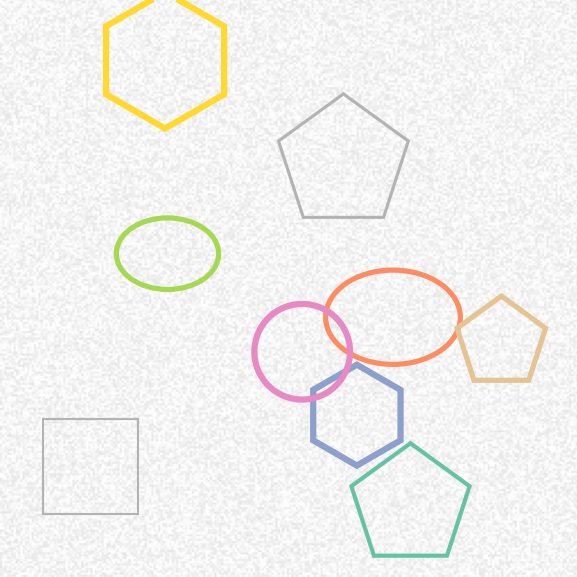[{"shape": "pentagon", "thickness": 2, "radius": 0.54, "center": [0.711, 0.124]}, {"shape": "oval", "thickness": 2.5, "radius": 0.58, "center": [0.68, 0.45]}, {"shape": "hexagon", "thickness": 3, "radius": 0.44, "center": [0.618, 0.28]}, {"shape": "circle", "thickness": 3, "radius": 0.41, "center": [0.523, 0.39]}, {"shape": "oval", "thickness": 2.5, "radius": 0.44, "center": [0.29, 0.56]}, {"shape": "hexagon", "thickness": 3, "radius": 0.59, "center": [0.286, 0.895]}, {"shape": "pentagon", "thickness": 2.5, "radius": 0.4, "center": [0.868, 0.406]}, {"shape": "square", "thickness": 1, "radius": 0.41, "center": [0.157, 0.191]}, {"shape": "pentagon", "thickness": 1.5, "radius": 0.59, "center": [0.595, 0.718]}]